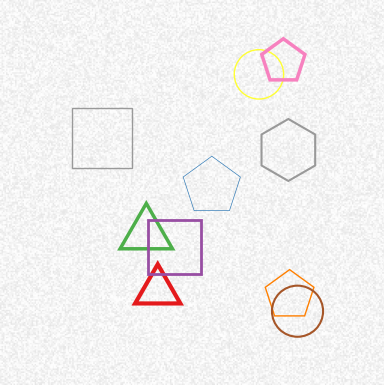[{"shape": "triangle", "thickness": 3, "radius": 0.34, "center": [0.41, 0.246]}, {"shape": "pentagon", "thickness": 0.5, "radius": 0.39, "center": [0.55, 0.516]}, {"shape": "triangle", "thickness": 2.5, "radius": 0.39, "center": [0.38, 0.393]}, {"shape": "square", "thickness": 2, "radius": 0.35, "center": [0.453, 0.359]}, {"shape": "pentagon", "thickness": 1, "radius": 0.33, "center": [0.752, 0.233]}, {"shape": "circle", "thickness": 1, "radius": 0.32, "center": [0.673, 0.807]}, {"shape": "circle", "thickness": 1.5, "radius": 0.33, "center": [0.773, 0.192]}, {"shape": "pentagon", "thickness": 2.5, "radius": 0.3, "center": [0.736, 0.84]}, {"shape": "hexagon", "thickness": 1.5, "radius": 0.4, "center": [0.749, 0.61]}, {"shape": "square", "thickness": 1, "radius": 0.39, "center": [0.266, 0.642]}]